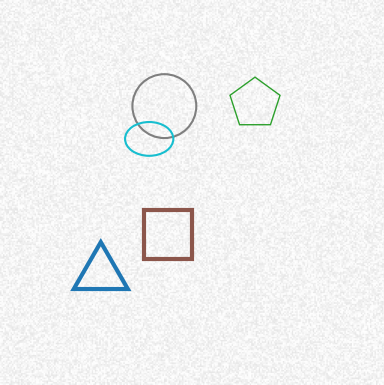[{"shape": "triangle", "thickness": 3, "radius": 0.41, "center": [0.262, 0.29]}, {"shape": "pentagon", "thickness": 1, "radius": 0.34, "center": [0.662, 0.731]}, {"shape": "square", "thickness": 3, "radius": 0.32, "center": [0.436, 0.39]}, {"shape": "circle", "thickness": 1.5, "radius": 0.41, "center": [0.427, 0.724]}, {"shape": "oval", "thickness": 1.5, "radius": 0.31, "center": [0.388, 0.639]}]